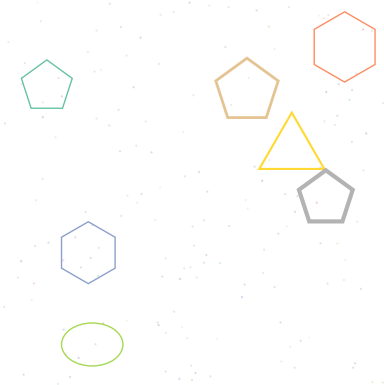[{"shape": "pentagon", "thickness": 1, "radius": 0.35, "center": [0.122, 0.775]}, {"shape": "hexagon", "thickness": 1, "radius": 0.46, "center": [0.895, 0.878]}, {"shape": "hexagon", "thickness": 1, "radius": 0.4, "center": [0.229, 0.344]}, {"shape": "oval", "thickness": 1, "radius": 0.4, "center": [0.24, 0.105]}, {"shape": "triangle", "thickness": 1.5, "radius": 0.49, "center": [0.758, 0.61]}, {"shape": "pentagon", "thickness": 2, "radius": 0.43, "center": [0.642, 0.764]}, {"shape": "pentagon", "thickness": 3, "radius": 0.37, "center": [0.846, 0.484]}]